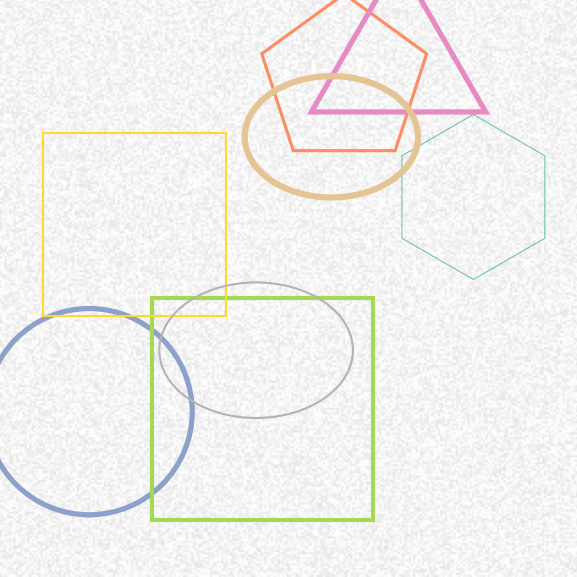[{"shape": "hexagon", "thickness": 0.5, "radius": 0.71, "center": [0.82, 0.658]}, {"shape": "pentagon", "thickness": 1.5, "radius": 0.75, "center": [0.596, 0.86]}, {"shape": "circle", "thickness": 2.5, "radius": 0.89, "center": [0.154, 0.286]}, {"shape": "triangle", "thickness": 2.5, "radius": 0.87, "center": [0.69, 0.892]}, {"shape": "square", "thickness": 2, "radius": 0.96, "center": [0.454, 0.291]}, {"shape": "square", "thickness": 1, "radius": 0.79, "center": [0.233, 0.611]}, {"shape": "oval", "thickness": 3, "radius": 0.75, "center": [0.574, 0.762]}, {"shape": "oval", "thickness": 1, "radius": 0.84, "center": [0.443, 0.393]}]